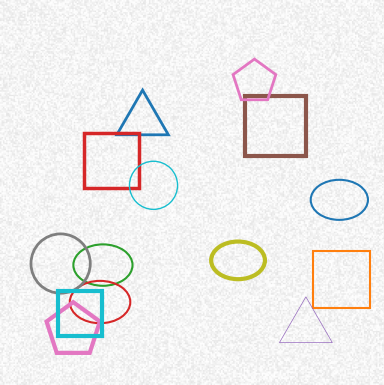[{"shape": "triangle", "thickness": 2, "radius": 0.39, "center": [0.37, 0.689]}, {"shape": "oval", "thickness": 1.5, "radius": 0.37, "center": [0.881, 0.481]}, {"shape": "square", "thickness": 1.5, "radius": 0.37, "center": [0.888, 0.274]}, {"shape": "oval", "thickness": 1.5, "radius": 0.38, "center": [0.267, 0.311]}, {"shape": "oval", "thickness": 1.5, "radius": 0.39, "center": [0.26, 0.215]}, {"shape": "square", "thickness": 2.5, "radius": 0.36, "center": [0.289, 0.584]}, {"shape": "triangle", "thickness": 0.5, "radius": 0.4, "center": [0.794, 0.15]}, {"shape": "square", "thickness": 3, "radius": 0.39, "center": [0.716, 0.672]}, {"shape": "pentagon", "thickness": 3, "radius": 0.36, "center": [0.19, 0.142]}, {"shape": "pentagon", "thickness": 2, "radius": 0.29, "center": [0.661, 0.788]}, {"shape": "circle", "thickness": 2, "radius": 0.39, "center": [0.157, 0.315]}, {"shape": "oval", "thickness": 3, "radius": 0.35, "center": [0.618, 0.324]}, {"shape": "circle", "thickness": 1, "radius": 0.31, "center": [0.399, 0.519]}, {"shape": "square", "thickness": 3, "radius": 0.29, "center": [0.208, 0.185]}]